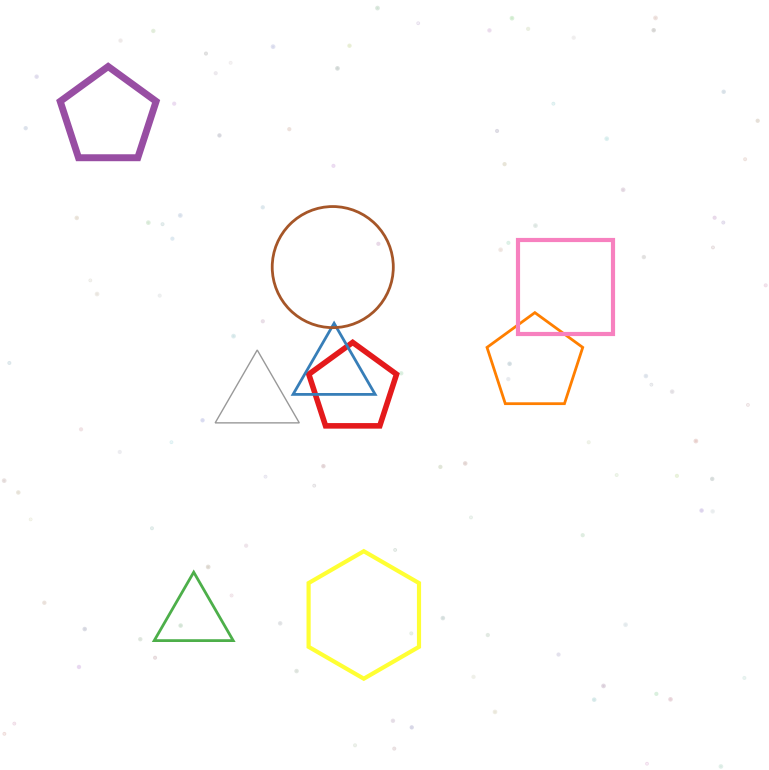[{"shape": "pentagon", "thickness": 2, "radius": 0.3, "center": [0.458, 0.495]}, {"shape": "triangle", "thickness": 1, "radius": 0.31, "center": [0.434, 0.519]}, {"shape": "triangle", "thickness": 1, "radius": 0.3, "center": [0.252, 0.198]}, {"shape": "pentagon", "thickness": 2.5, "radius": 0.33, "center": [0.14, 0.848]}, {"shape": "pentagon", "thickness": 1, "radius": 0.33, "center": [0.695, 0.529]}, {"shape": "hexagon", "thickness": 1.5, "radius": 0.41, "center": [0.472, 0.201]}, {"shape": "circle", "thickness": 1, "radius": 0.39, "center": [0.432, 0.653]}, {"shape": "square", "thickness": 1.5, "radius": 0.31, "center": [0.734, 0.627]}, {"shape": "triangle", "thickness": 0.5, "radius": 0.32, "center": [0.334, 0.482]}]